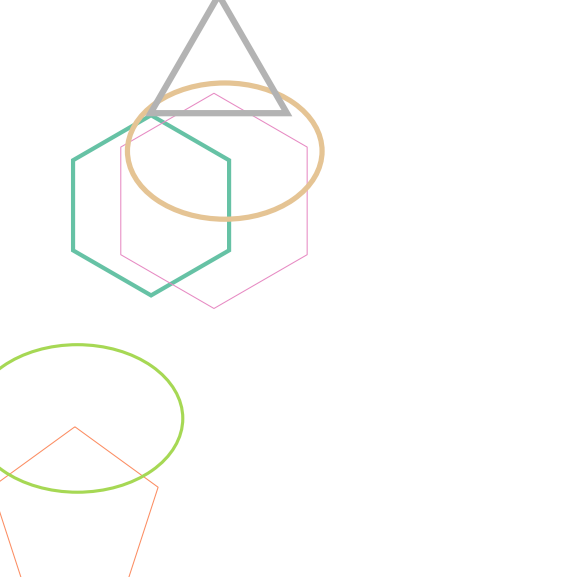[{"shape": "hexagon", "thickness": 2, "radius": 0.78, "center": [0.262, 0.644]}, {"shape": "pentagon", "thickness": 0.5, "radius": 0.76, "center": [0.13, 0.109]}, {"shape": "hexagon", "thickness": 0.5, "radius": 0.93, "center": [0.371, 0.651]}, {"shape": "oval", "thickness": 1.5, "radius": 0.91, "center": [0.134, 0.275]}, {"shape": "oval", "thickness": 2.5, "radius": 0.84, "center": [0.389, 0.738]}, {"shape": "triangle", "thickness": 3, "radius": 0.68, "center": [0.379, 0.871]}]